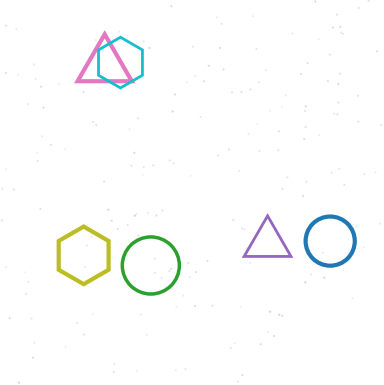[{"shape": "circle", "thickness": 3, "radius": 0.32, "center": [0.858, 0.374]}, {"shape": "circle", "thickness": 2.5, "radius": 0.37, "center": [0.392, 0.31]}, {"shape": "triangle", "thickness": 2, "radius": 0.35, "center": [0.695, 0.369]}, {"shape": "triangle", "thickness": 3, "radius": 0.41, "center": [0.272, 0.83]}, {"shape": "hexagon", "thickness": 3, "radius": 0.37, "center": [0.217, 0.337]}, {"shape": "hexagon", "thickness": 2, "radius": 0.33, "center": [0.313, 0.837]}]